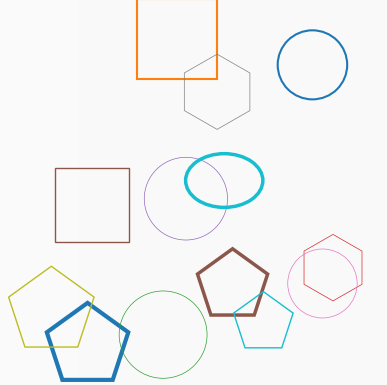[{"shape": "pentagon", "thickness": 3, "radius": 0.55, "center": [0.226, 0.103]}, {"shape": "circle", "thickness": 1.5, "radius": 0.45, "center": [0.806, 0.832]}, {"shape": "square", "thickness": 1.5, "radius": 0.52, "center": [0.457, 0.898]}, {"shape": "circle", "thickness": 0.5, "radius": 0.57, "center": [0.421, 0.131]}, {"shape": "hexagon", "thickness": 0.5, "radius": 0.43, "center": [0.859, 0.305]}, {"shape": "circle", "thickness": 0.5, "radius": 0.54, "center": [0.48, 0.484]}, {"shape": "square", "thickness": 1, "radius": 0.48, "center": [0.237, 0.467]}, {"shape": "pentagon", "thickness": 2.5, "radius": 0.48, "center": [0.6, 0.259]}, {"shape": "circle", "thickness": 0.5, "radius": 0.45, "center": [0.832, 0.264]}, {"shape": "hexagon", "thickness": 0.5, "radius": 0.49, "center": [0.56, 0.762]}, {"shape": "pentagon", "thickness": 1, "radius": 0.58, "center": [0.133, 0.192]}, {"shape": "pentagon", "thickness": 1, "radius": 0.4, "center": [0.68, 0.162]}, {"shape": "oval", "thickness": 2.5, "radius": 0.5, "center": [0.579, 0.531]}]